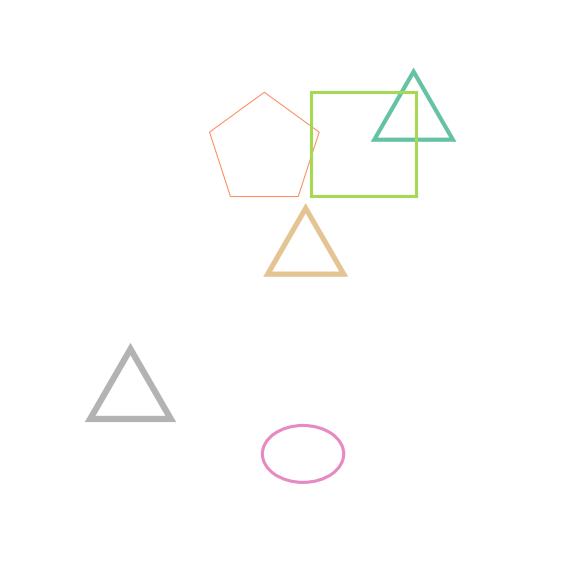[{"shape": "triangle", "thickness": 2, "radius": 0.39, "center": [0.716, 0.796]}, {"shape": "pentagon", "thickness": 0.5, "radius": 0.5, "center": [0.458, 0.74]}, {"shape": "oval", "thickness": 1.5, "radius": 0.35, "center": [0.525, 0.213]}, {"shape": "square", "thickness": 1.5, "radius": 0.45, "center": [0.63, 0.75]}, {"shape": "triangle", "thickness": 2.5, "radius": 0.38, "center": [0.529, 0.562]}, {"shape": "triangle", "thickness": 3, "radius": 0.4, "center": [0.226, 0.314]}]